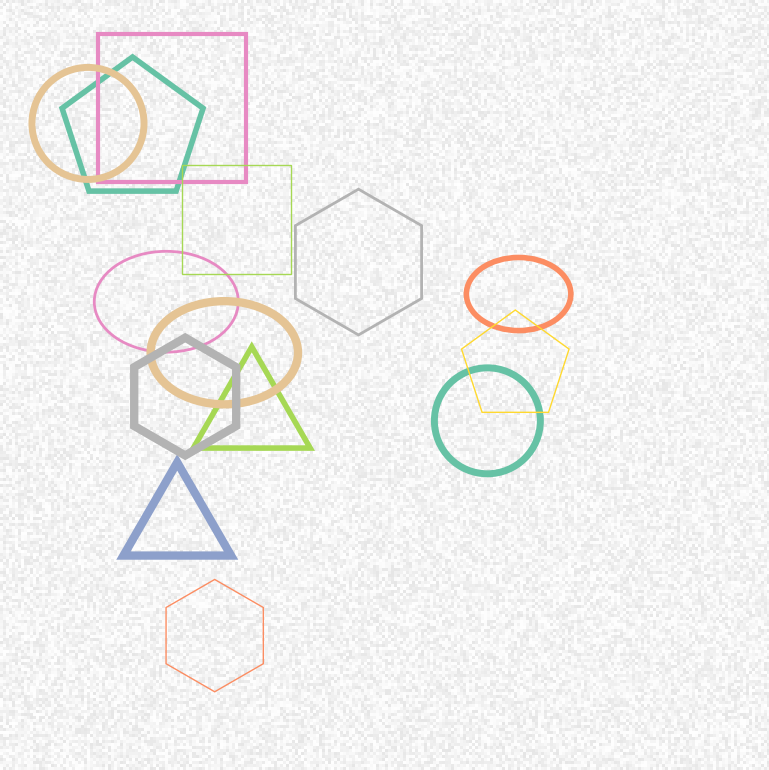[{"shape": "circle", "thickness": 2.5, "radius": 0.34, "center": [0.633, 0.453]}, {"shape": "pentagon", "thickness": 2, "radius": 0.48, "center": [0.172, 0.83]}, {"shape": "hexagon", "thickness": 0.5, "radius": 0.36, "center": [0.279, 0.175]}, {"shape": "oval", "thickness": 2, "radius": 0.34, "center": [0.674, 0.618]}, {"shape": "triangle", "thickness": 3, "radius": 0.4, "center": [0.23, 0.319]}, {"shape": "square", "thickness": 1.5, "radius": 0.48, "center": [0.224, 0.86]}, {"shape": "oval", "thickness": 1, "radius": 0.47, "center": [0.216, 0.608]}, {"shape": "square", "thickness": 0.5, "radius": 0.35, "center": [0.307, 0.715]}, {"shape": "triangle", "thickness": 2, "radius": 0.44, "center": [0.327, 0.462]}, {"shape": "pentagon", "thickness": 0.5, "radius": 0.37, "center": [0.669, 0.524]}, {"shape": "circle", "thickness": 2.5, "radius": 0.36, "center": [0.114, 0.84]}, {"shape": "oval", "thickness": 3, "radius": 0.48, "center": [0.291, 0.542]}, {"shape": "hexagon", "thickness": 1, "radius": 0.47, "center": [0.466, 0.66]}, {"shape": "hexagon", "thickness": 3, "radius": 0.38, "center": [0.241, 0.485]}]